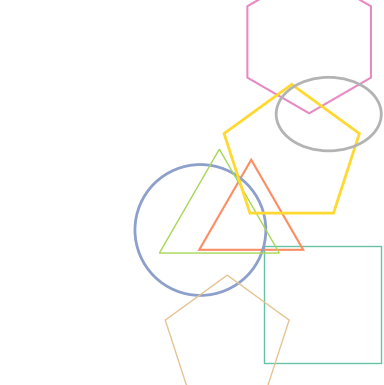[{"shape": "square", "thickness": 1, "radius": 0.76, "center": [0.837, 0.208]}, {"shape": "triangle", "thickness": 1.5, "radius": 0.78, "center": [0.653, 0.429]}, {"shape": "circle", "thickness": 2, "radius": 0.85, "center": [0.52, 0.403]}, {"shape": "hexagon", "thickness": 1.5, "radius": 0.93, "center": [0.803, 0.891]}, {"shape": "triangle", "thickness": 1, "radius": 0.9, "center": [0.57, 0.433]}, {"shape": "pentagon", "thickness": 2, "radius": 0.92, "center": [0.758, 0.596]}, {"shape": "pentagon", "thickness": 1, "radius": 0.85, "center": [0.59, 0.116]}, {"shape": "oval", "thickness": 2, "radius": 0.68, "center": [0.854, 0.704]}]